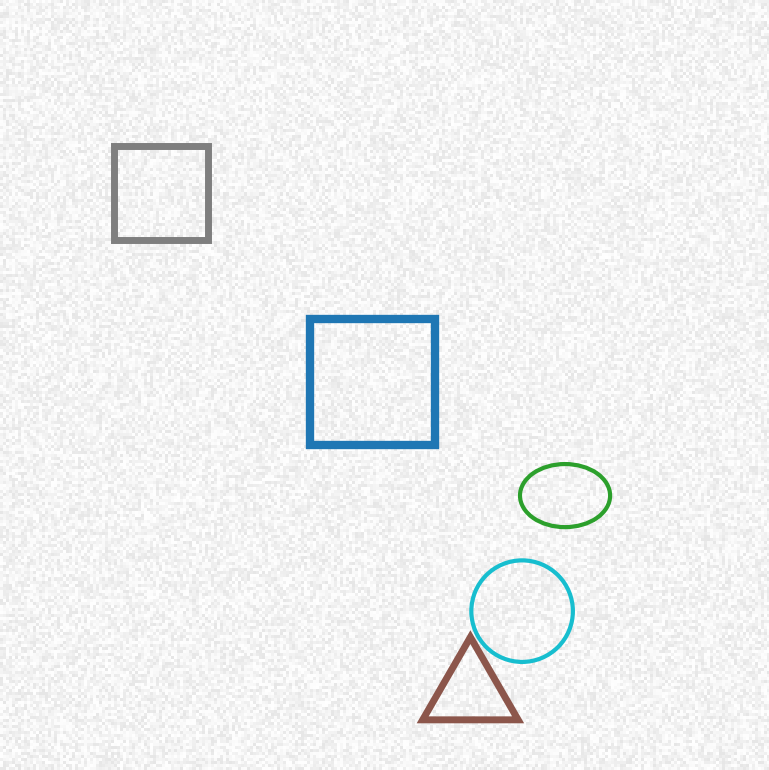[{"shape": "square", "thickness": 3, "radius": 0.41, "center": [0.483, 0.504]}, {"shape": "oval", "thickness": 1.5, "radius": 0.29, "center": [0.734, 0.356]}, {"shape": "triangle", "thickness": 2.5, "radius": 0.36, "center": [0.611, 0.101]}, {"shape": "square", "thickness": 2.5, "radius": 0.3, "center": [0.209, 0.749]}, {"shape": "circle", "thickness": 1.5, "radius": 0.33, "center": [0.678, 0.206]}]